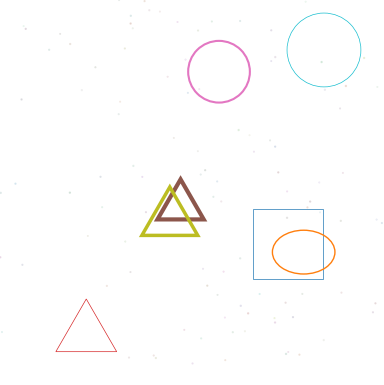[{"shape": "square", "thickness": 0.5, "radius": 0.45, "center": [0.747, 0.366]}, {"shape": "oval", "thickness": 1, "radius": 0.41, "center": [0.789, 0.345]}, {"shape": "triangle", "thickness": 0.5, "radius": 0.46, "center": [0.224, 0.132]}, {"shape": "triangle", "thickness": 3, "radius": 0.35, "center": [0.469, 0.465]}, {"shape": "circle", "thickness": 1.5, "radius": 0.4, "center": [0.569, 0.814]}, {"shape": "triangle", "thickness": 2.5, "radius": 0.42, "center": [0.441, 0.43]}, {"shape": "circle", "thickness": 0.5, "radius": 0.48, "center": [0.841, 0.87]}]